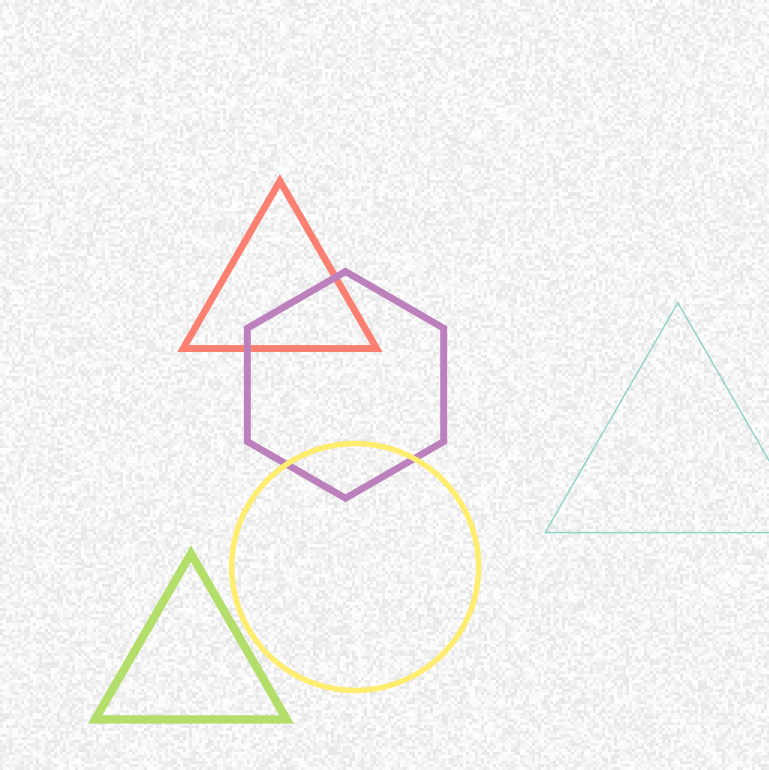[{"shape": "triangle", "thickness": 0.5, "radius": 1.0, "center": [0.88, 0.408]}, {"shape": "triangle", "thickness": 2.5, "radius": 0.73, "center": [0.364, 0.62]}, {"shape": "triangle", "thickness": 3, "radius": 0.72, "center": [0.248, 0.137]}, {"shape": "hexagon", "thickness": 2.5, "radius": 0.74, "center": [0.449, 0.5]}, {"shape": "circle", "thickness": 2, "radius": 0.8, "center": [0.461, 0.264]}]